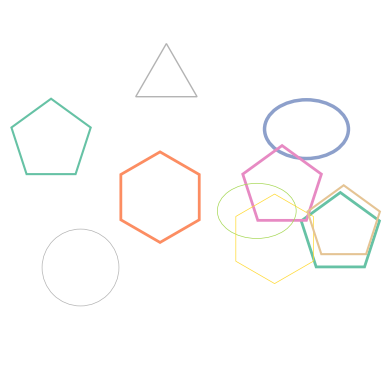[{"shape": "pentagon", "thickness": 2, "radius": 0.53, "center": [0.884, 0.393]}, {"shape": "pentagon", "thickness": 1.5, "radius": 0.54, "center": [0.133, 0.635]}, {"shape": "hexagon", "thickness": 2, "radius": 0.59, "center": [0.416, 0.488]}, {"shape": "oval", "thickness": 2.5, "radius": 0.54, "center": [0.796, 0.665]}, {"shape": "pentagon", "thickness": 2, "radius": 0.54, "center": [0.733, 0.515]}, {"shape": "oval", "thickness": 0.5, "radius": 0.51, "center": [0.667, 0.452]}, {"shape": "hexagon", "thickness": 0.5, "radius": 0.58, "center": [0.713, 0.38]}, {"shape": "pentagon", "thickness": 1.5, "radius": 0.49, "center": [0.893, 0.42]}, {"shape": "circle", "thickness": 0.5, "radius": 0.5, "center": [0.209, 0.305]}, {"shape": "triangle", "thickness": 1, "radius": 0.46, "center": [0.432, 0.795]}]